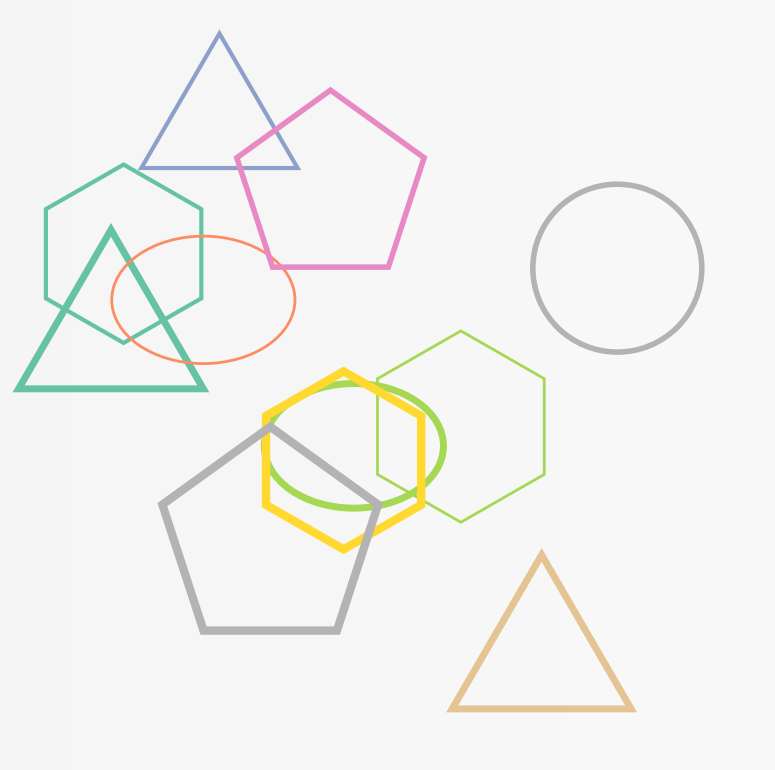[{"shape": "hexagon", "thickness": 1.5, "radius": 0.58, "center": [0.16, 0.67]}, {"shape": "triangle", "thickness": 2.5, "radius": 0.69, "center": [0.143, 0.564]}, {"shape": "oval", "thickness": 1, "radius": 0.59, "center": [0.262, 0.611]}, {"shape": "triangle", "thickness": 1.5, "radius": 0.58, "center": [0.283, 0.84]}, {"shape": "pentagon", "thickness": 2, "radius": 0.64, "center": [0.426, 0.756]}, {"shape": "hexagon", "thickness": 1, "radius": 0.62, "center": [0.595, 0.446]}, {"shape": "oval", "thickness": 2.5, "radius": 0.58, "center": [0.457, 0.421]}, {"shape": "hexagon", "thickness": 3, "radius": 0.58, "center": [0.443, 0.402]}, {"shape": "triangle", "thickness": 2.5, "radius": 0.67, "center": [0.699, 0.146]}, {"shape": "circle", "thickness": 2, "radius": 0.55, "center": [0.797, 0.652]}, {"shape": "pentagon", "thickness": 3, "radius": 0.73, "center": [0.349, 0.299]}]